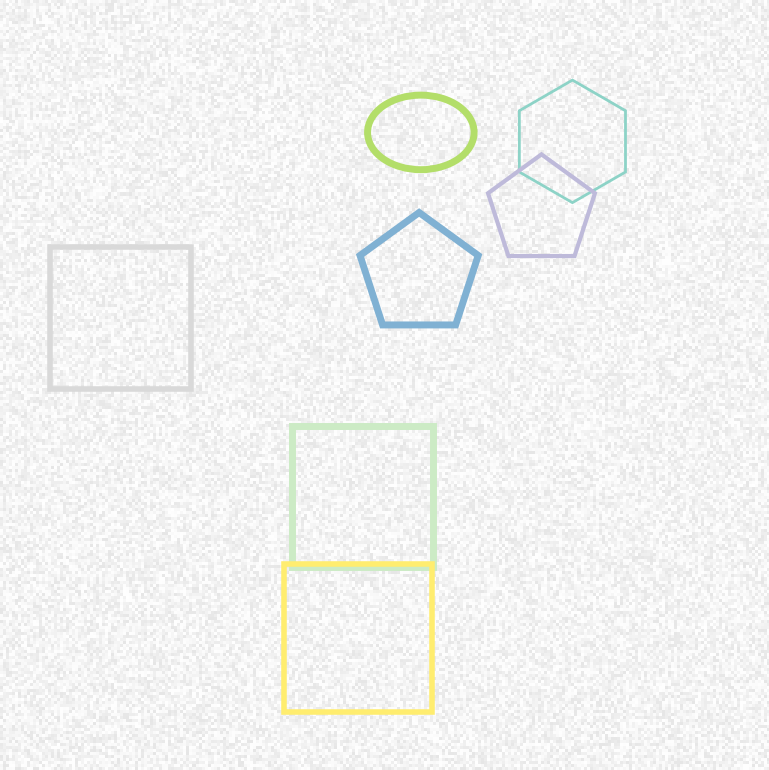[{"shape": "hexagon", "thickness": 1, "radius": 0.4, "center": [0.743, 0.816]}, {"shape": "pentagon", "thickness": 1.5, "radius": 0.36, "center": [0.703, 0.727]}, {"shape": "pentagon", "thickness": 2.5, "radius": 0.4, "center": [0.544, 0.643]}, {"shape": "oval", "thickness": 2.5, "radius": 0.35, "center": [0.547, 0.828]}, {"shape": "square", "thickness": 2, "radius": 0.46, "center": [0.157, 0.587]}, {"shape": "square", "thickness": 2.5, "radius": 0.46, "center": [0.471, 0.355]}, {"shape": "square", "thickness": 2, "radius": 0.48, "center": [0.465, 0.171]}]